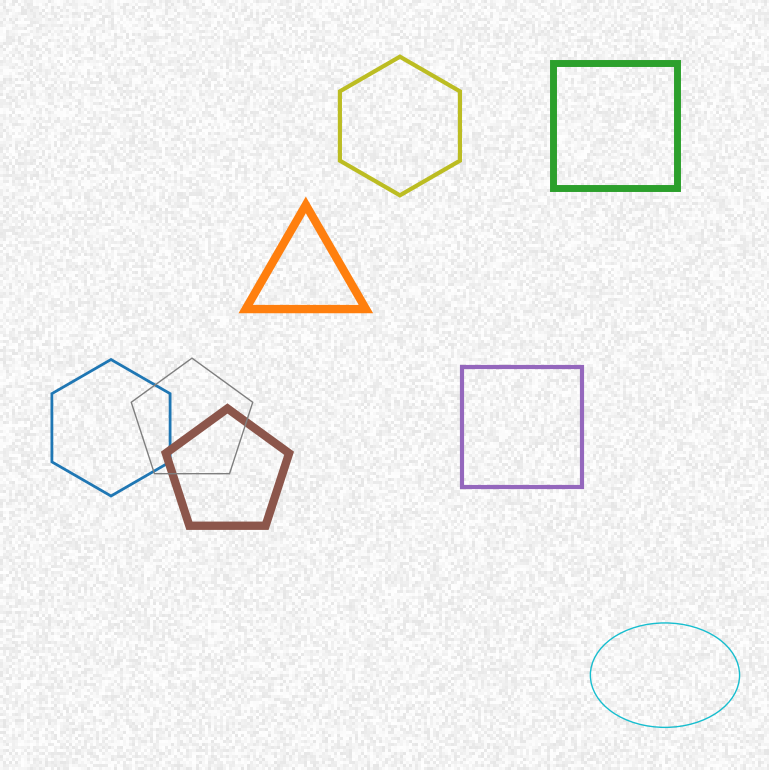[{"shape": "hexagon", "thickness": 1, "radius": 0.44, "center": [0.144, 0.444]}, {"shape": "triangle", "thickness": 3, "radius": 0.45, "center": [0.397, 0.644]}, {"shape": "square", "thickness": 2.5, "radius": 0.4, "center": [0.799, 0.837]}, {"shape": "square", "thickness": 1.5, "radius": 0.39, "center": [0.678, 0.446]}, {"shape": "pentagon", "thickness": 3, "radius": 0.42, "center": [0.295, 0.385]}, {"shape": "pentagon", "thickness": 0.5, "radius": 0.41, "center": [0.249, 0.452]}, {"shape": "hexagon", "thickness": 1.5, "radius": 0.45, "center": [0.519, 0.836]}, {"shape": "oval", "thickness": 0.5, "radius": 0.48, "center": [0.864, 0.123]}]